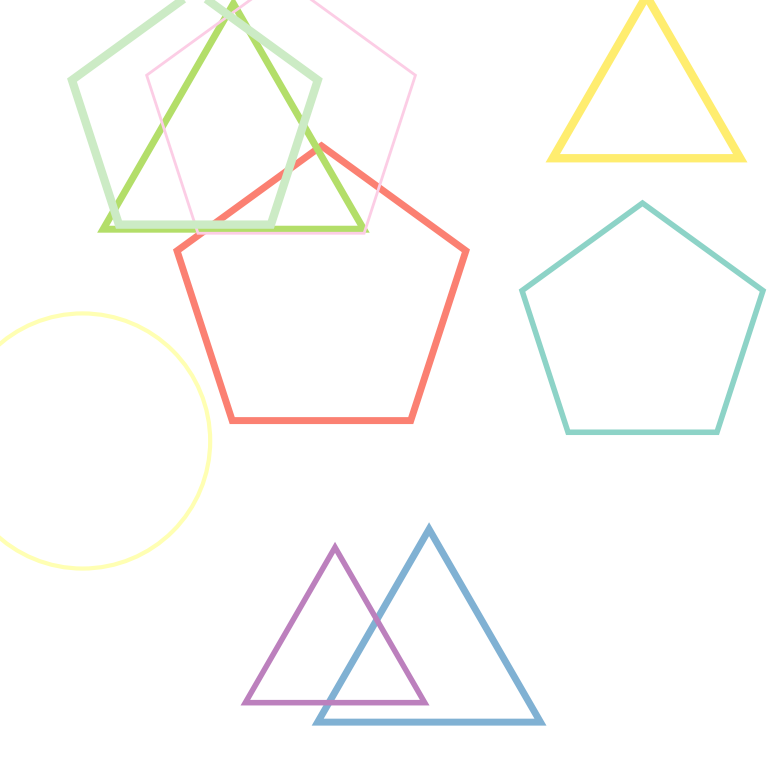[{"shape": "pentagon", "thickness": 2, "radius": 0.82, "center": [0.834, 0.572]}, {"shape": "circle", "thickness": 1.5, "radius": 0.83, "center": [0.107, 0.427]}, {"shape": "pentagon", "thickness": 2.5, "radius": 0.99, "center": [0.418, 0.613]}, {"shape": "triangle", "thickness": 2.5, "radius": 0.84, "center": [0.557, 0.146]}, {"shape": "triangle", "thickness": 2.5, "radius": 0.98, "center": [0.303, 0.8]}, {"shape": "pentagon", "thickness": 1, "radius": 0.92, "center": [0.365, 0.846]}, {"shape": "triangle", "thickness": 2, "radius": 0.67, "center": [0.435, 0.155]}, {"shape": "pentagon", "thickness": 3, "radius": 0.84, "center": [0.253, 0.844]}, {"shape": "triangle", "thickness": 3, "radius": 0.7, "center": [0.84, 0.865]}]